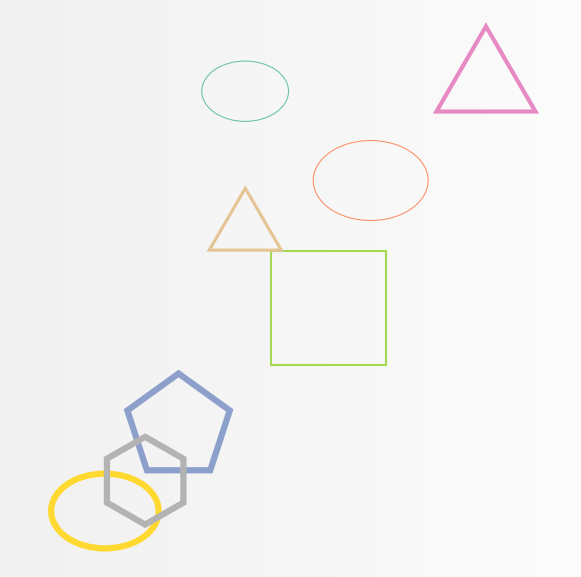[{"shape": "oval", "thickness": 0.5, "radius": 0.37, "center": [0.422, 0.841]}, {"shape": "oval", "thickness": 0.5, "radius": 0.49, "center": [0.638, 0.687]}, {"shape": "pentagon", "thickness": 3, "radius": 0.46, "center": [0.307, 0.26]}, {"shape": "triangle", "thickness": 2, "radius": 0.49, "center": [0.836, 0.855]}, {"shape": "square", "thickness": 1, "radius": 0.49, "center": [0.565, 0.466]}, {"shape": "oval", "thickness": 3, "radius": 0.46, "center": [0.18, 0.114]}, {"shape": "triangle", "thickness": 1.5, "radius": 0.36, "center": [0.422, 0.602]}, {"shape": "hexagon", "thickness": 3, "radius": 0.38, "center": [0.25, 0.167]}]